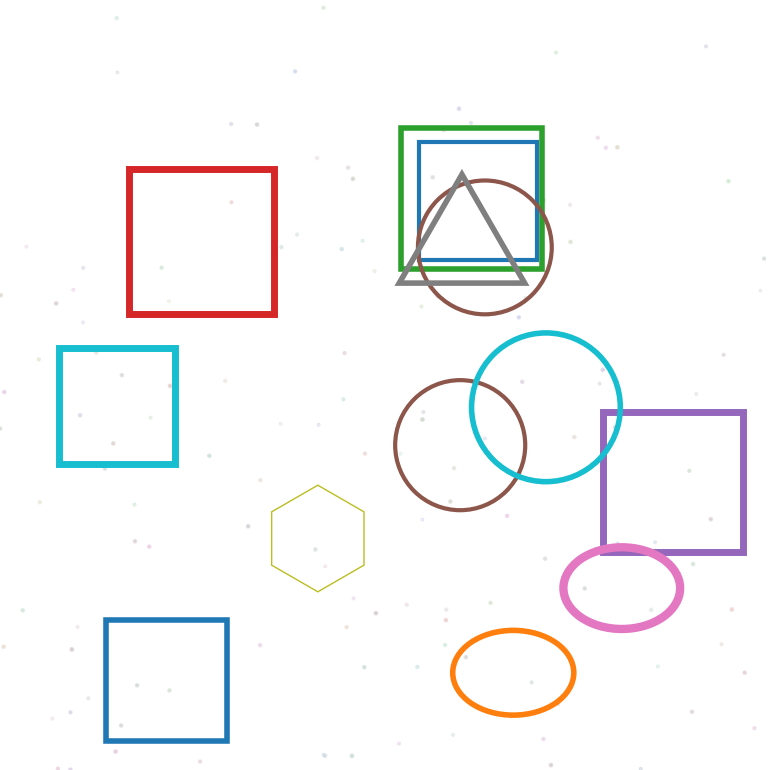[{"shape": "square", "thickness": 1.5, "radius": 0.38, "center": [0.62, 0.739]}, {"shape": "square", "thickness": 2, "radius": 0.4, "center": [0.216, 0.116]}, {"shape": "oval", "thickness": 2, "radius": 0.39, "center": [0.667, 0.126]}, {"shape": "square", "thickness": 2, "radius": 0.46, "center": [0.612, 0.743]}, {"shape": "square", "thickness": 2.5, "radius": 0.47, "center": [0.262, 0.686]}, {"shape": "square", "thickness": 2.5, "radius": 0.45, "center": [0.874, 0.374]}, {"shape": "circle", "thickness": 1.5, "radius": 0.42, "center": [0.598, 0.422]}, {"shape": "circle", "thickness": 1.5, "radius": 0.43, "center": [0.63, 0.679]}, {"shape": "oval", "thickness": 3, "radius": 0.38, "center": [0.808, 0.236]}, {"shape": "triangle", "thickness": 2, "radius": 0.47, "center": [0.6, 0.679]}, {"shape": "hexagon", "thickness": 0.5, "radius": 0.35, "center": [0.413, 0.301]}, {"shape": "square", "thickness": 2.5, "radius": 0.38, "center": [0.152, 0.473]}, {"shape": "circle", "thickness": 2, "radius": 0.48, "center": [0.709, 0.471]}]